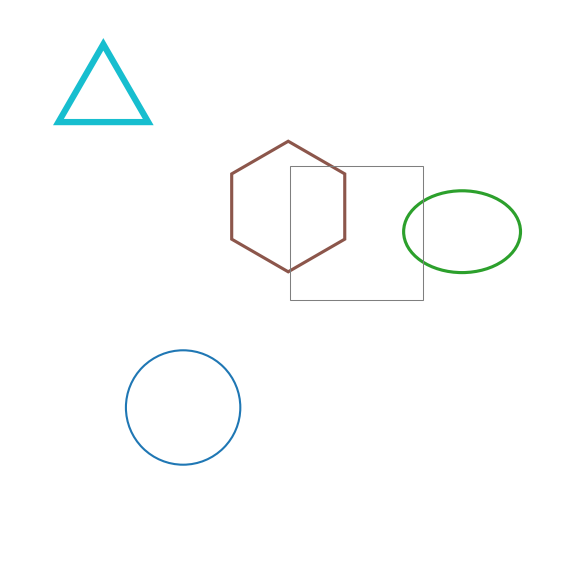[{"shape": "circle", "thickness": 1, "radius": 0.5, "center": [0.317, 0.294]}, {"shape": "oval", "thickness": 1.5, "radius": 0.51, "center": [0.8, 0.598]}, {"shape": "hexagon", "thickness": 1.5, "radius": 0.57, "center": [0.499, 0.642]}, {"shape": "square", "thickness": 0.5, "radius": 0.58, "center": [0.617, 0.596]}, {"shape": "triangle", "thickness": 3, "radius": 0.45, "center": [0.179, 0.833]}]